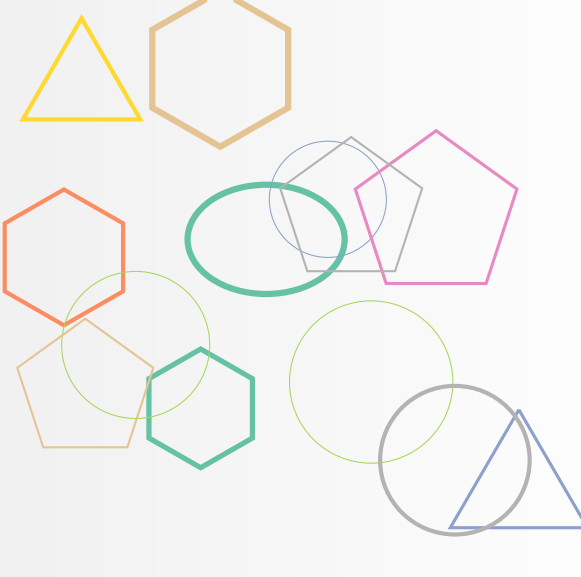[{"shape": "hexagon", "thickness": 2.5, "radius": 0.51, "center": [0.345, 0.292]}, {"shape": "oval", "thickness": 3, "radius": 0.68, "center": [0.458, 0.585]}, {"shape": "hexagon", "thickness": 2, "radius": 0.59, "center": [0.11, 0.554]}, {"shape": "triangle", "thickness": 1.5, "radius": 0.68, "center": [0.893, 0.153]}, {"shape": "circle", "thickness": 0.5, "radius": 0.5, "center": [0.564, 0.654]}, {"shape": "pentagon", "thickness": 1.5, "radius": 0.73, "center": [0.75, 0.627]}, {"shape": "circle", "thickness": 0.5, "radius": 0.64, "center": [0.233, 0.402]}, {"shape": "circle", "thickness": 0.5, "radius": 0.7, "center": [0.639, 0.338]}, {"shape": "triangle", "thickness": 2, "radius": 0.58, "center": [0.14, 0.851]}, {"shape": "pentagon", "thickness": 1, "radius": 0.62, "center": [0.147, 0.324]}, {"shape": "hexagon", "thickness": 3, "radius": 0.67, "center": [0.379, 0.88]}, {"shape": "circle", "thickness": 2, "radius": 0.64, "center": [0.783, 0.202]}, {"shape": "pentagon", "thickness": 1, "radius": 0.64, "center": [0.604, 0.633]}]